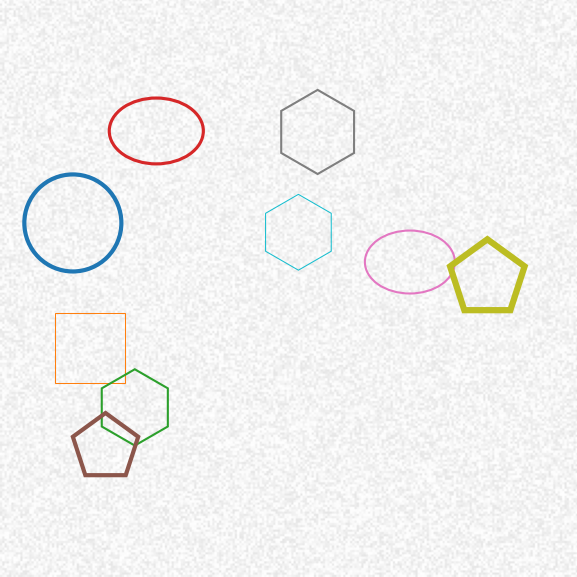[{"shape": "circle", "thickness": 2, "radius": 0.42, "center": [0.126, 0.613]}, {"shape": "square", "thickness": 0.5, "radius": 0.31, "center": [0.156, 0.396]}, {"shape": "hexagon", "thickness": 1, "radius": 0.33, "center": [0.233, 0.294]}, {"shape": "oval", "thickness": 1.5, "radius": 0.41, "center": [0.271, 0.772]}, {"shape": "pentagon", "thickness": 2, "radius": 0.3, "center": [0.183, 0.224]}, {"shape": "oval", "thickness": 1, "radius": 0.39, "center": [0.71, 0.545]}, {"shape": "hexagon", "thickness": 1, "radius": 0.36, "center": [0.55, 0.771]}, {"shape": "pentagon", "thickness": 3, "radius": 0.34, "center": [0.844, 0.517]}, {"shape": "hexagon", "thickness": 0.5, "radius": 0.33, "center": [0.517, 0.597]}]